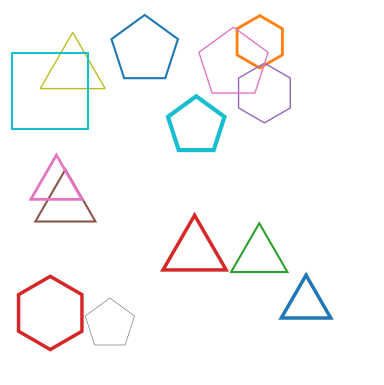[{"shape": "pentagon", "thickness": 1.5, "radius": 0.45, "center": [0.376, 0.87]}, {"shape": "triangle", "thickness": 2.5, "radius": 0.37, "center": [0.795, 0.211]}, {"shape": "hexagon", "thickness": 2, "radius": 0.34, "center": [0.675, 0.891]}, {"shape": "triangle", "thickness": 1.5, "radius": 0.42, "center": [0.673, 0.336]}, {"shape": "triangle", "thickness": 2.5, "radius": 0.47, "center": [0.505, 0.346]}, {"shape": "hexagon", "thickness": 2.5, "radius": 0.48, "center": [0.131, 0.187]}, {"shape": "hexagon", "thickness": 1, "radius": 0.39, "center": [0.687, 0.758]}, {"shape": "triangle", "thickness": 1.5, "radius": 0.45, "center": [0.17, 0.47]}, {"shape": "triangle", "thickness": 2, "radius": 0.38, "center": [0.147, 0.521]}, {"shape": "pentagon", "thickness": 1, "radius": 0.47, "center": [0.607, 0.835]}, {"shape": "pentagon", "thickness": 0.5, "radius": 0.34, "center": [0.285, 0.158]}, {"shape": "triangle", "thickness": 1, "radius": 0.49, "center": [0.189, 0.819]}, {"shape": "pentagon", "thickness": 3, "radius": 0.39, "center": [0.51, 0.673]}, {"shape": "square", "thickness": 1.5, "radius": 0.49, "center": [0.129, 0.763]}]